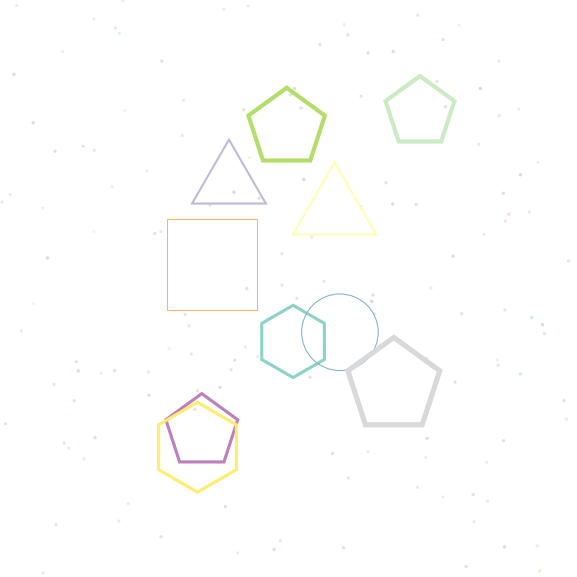[{"shape": "hexagon", "thickness": 1.5, "radius": 0.31, "center": [0.507, 0.408]}, {"shape": "triangle", "thickness": 1, "radius": 0.42, "center": [0.579, 0.635]}, {"shape": "triangle", "thickness": 1, "radius": 0.37, "center": [0.396, 0.684]}, {"shape": "circle", "thickness": 0.5, "radius": 0.33, "center": [0.589, 0.424]}, {"shape": "square", "thickness": 0.5, "radius": 0.39, "center": [0.367, 0.541]}, {"shape": "pentagon", "thickness": 2, "radius": 0.35, "center": [0.496, 0.777]}, {"shape": "pentagon", "thickness": 2.5, "radius": 0.42, "center": [0.682, 0.331]}, {"shape": "pentagon", "thickness": 1.5, "radius": 0.33, "center": [0.349, 0.252]}, {"shape": "pentagon", "thickness": 2, "radius": 0.31, "center": [0.727, 0.805]}, {"shape": "hexagon", "thickness": 1.5, "radius": 0.39, "center": [0.342, 0.225]}]